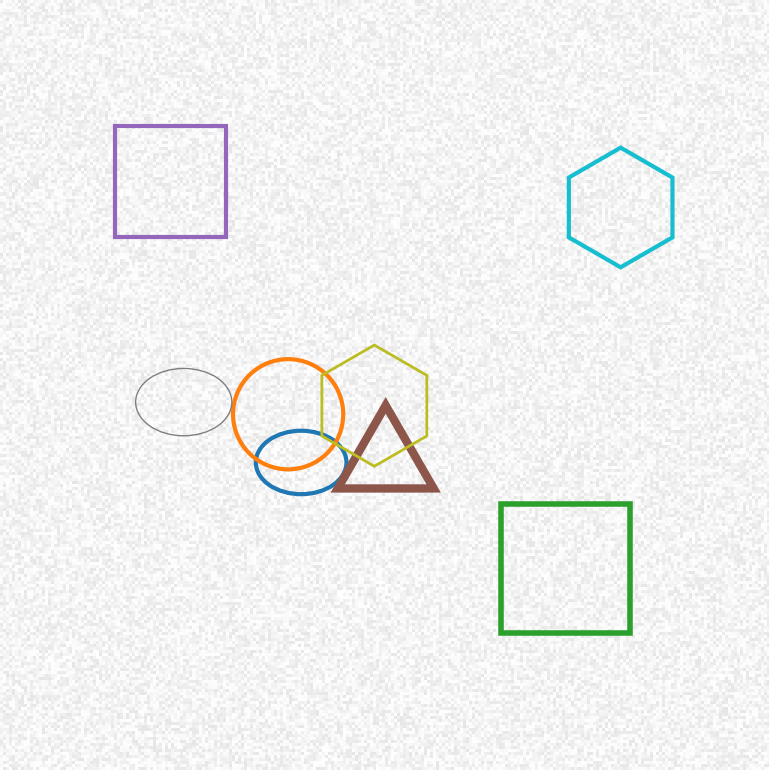[{"shape": "oval", "thickness": 1.5, "radius": 0.29, "center": [0.391, 0.399]}, {"shape": "circle", "thickness": 1.5, "radius": 0.36, "center": [0.374, 0.462]}, {"shape": "square", "thickness": 2, "radius": 0.42, "center": [0.735, 0.262]}, {"shape": "square", "thickness": 1.5, "radius": 0.36, "center": [0.221, 0.765]}, {"shape": "triangle", "thickness": 3, "radius": 0.36, "center": [0.501, 0.402]}, {"shape": "oval", "thickness": 0.5, "radius": 0.31, "center": [0.239, 0.478]}, {"shape": "hexagon", "thickness": 1, "radius": 0.39, "center": [0.486, 0.473]}, {"shape": "hexagon", "thickness": 1.5, "radius": 0.39, "center": [0.806, 0.731]}]